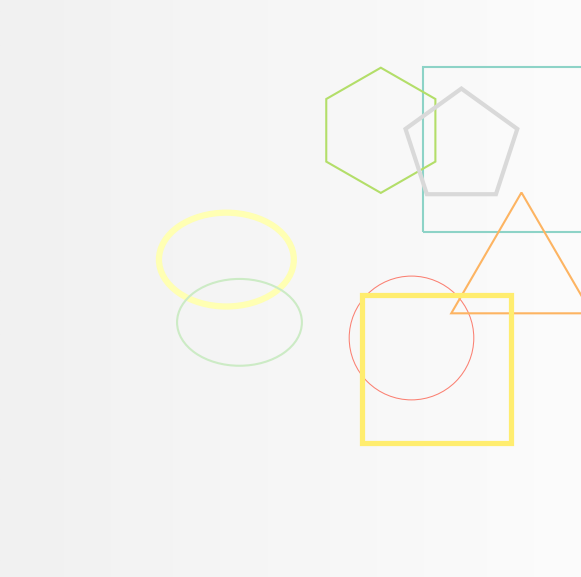[{"shape": "square", "thickness": 1, "radius": 0.71, "center": [0.87, 0.74]}, {"shape": "oval", "thickness": 3, "radius": 0.58, "center": [0.389, 0.55]}, {"shape": "circle", "thickness": 0.5, "radius": 0.54, "center": [0.708, 0.414]}, {"shape": "triangle", "thickness": 1, "radius": 0.7, "center": [0.897, 0.526]}, {"shape": "hexagon", "thickness": 1, "radius": 0.54, "center": [0.655, 0.773]}, {"shape": "pentagon", "thickness": 2, "radius": 0.51, "center": [0.794, 0.745]}, {"shape": "oval", "thickness": 1, "radius": 0.54, "center": [0.412, 0.441]}, {"shape": "square", "thickness": 2.5, "radius": 0.64, "center": [0.751, 0.36]}]